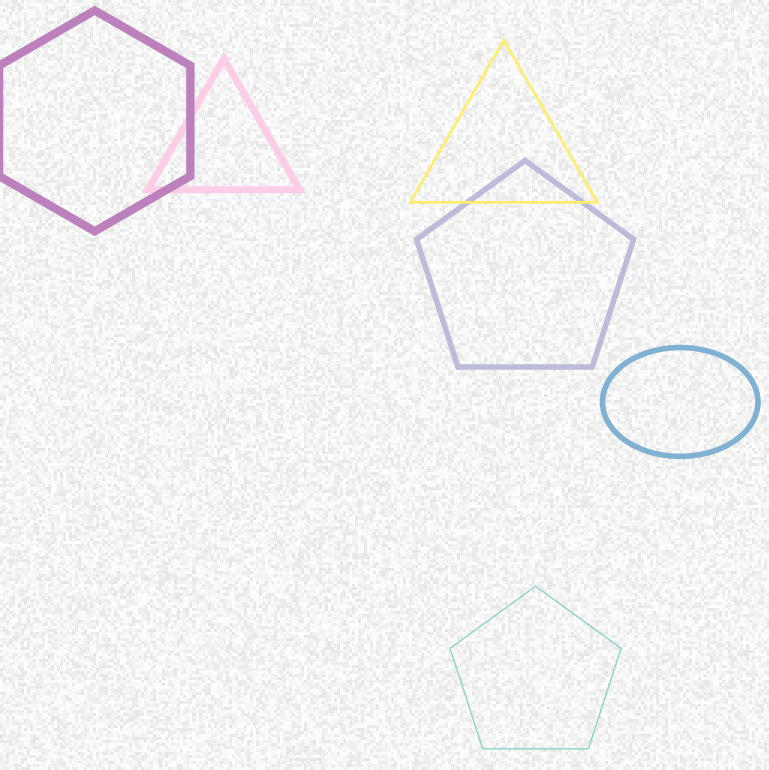[{"shape": "pentagon", "thickness": 0.5, "radius": 0.58, "center": [0.696, 0.122]}, {"shape": "pentagon", "thickness": 2, "radius": 0.74, "center": [0.682, 0.643]}, {"shape": "oval", "thickness": 2, "radius": 0.5, "center": [0.883, 0.478]}, {"shape": "triangle", "thickness": 2.5, "radius": 0.57, "center": [0.291, 0.81]}, {"shape": "hexagon", "thickness": 3, "radius": 0.72, "center": [0.123, 0.843]}, {"shape": "triangle", "thickness": 1, "radius": 0.7, "center": [0.654, 0.807]}]